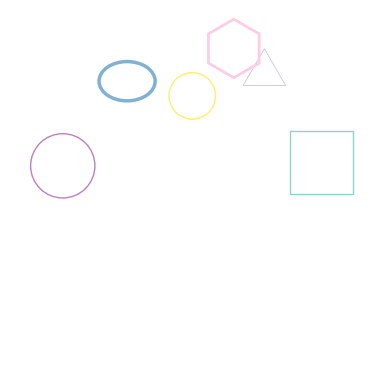[{"shape": "square", "thickness": 1, "radius": 0.41, "center": [0.835, 0.578]}, {"shape": "triangle", "thickness": 0.5, "radius": 0.32, "center": [0.687, 0.81]}, {"shape": "oval", "thickness": 2.5, "radius": 0.36, "center": [0.33, 0.789]}, {"shape": "hexagon", "thickness": 2, "radius": 0.38, "center": [0.607, 0.874]}, {"shape": "circle", "thickness": 1, "radius": 0.42, "center": [0.163, 0.569]}, {"shape": "circle", "thickness": 1, "radius": 0.3, "center": [0.499, 0.751]}]